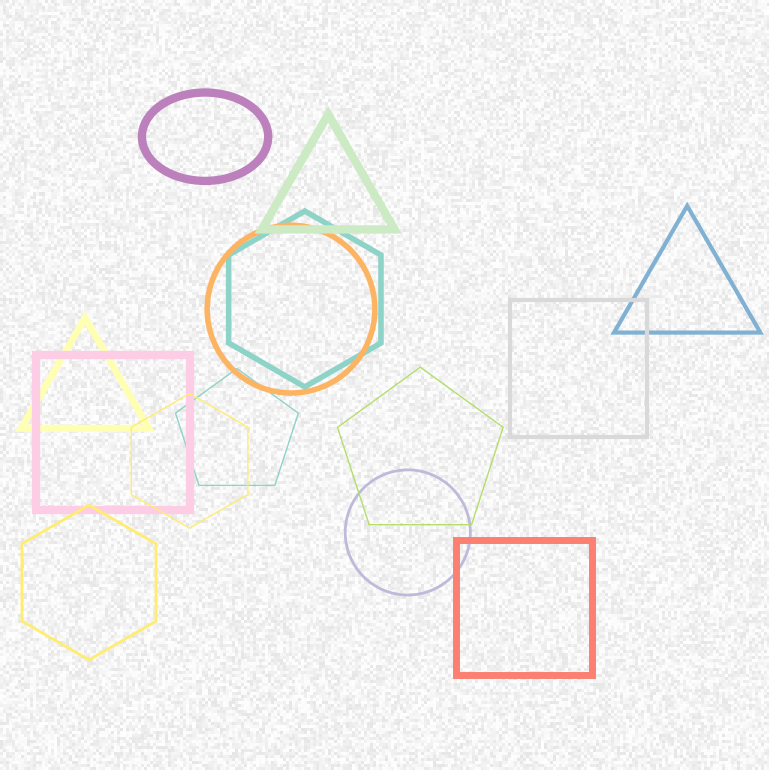[{"shape": "pentagon", "thickness": 0.5, "radius": 0.42, "center": [0.308, 0.437]}, {"shape": "hexagon", "thickness": 2, "radius": 0.57, "center": [0.396, 0.612]}, {"shape": "triangle", "thickness": 2.5, "radius": 0.48, "center": [0.11, 0.492]}, {"shape": "circle", "thickness": 1, "radius": 0.41, "center": [0.53, 0.309]}, {"shape": "square", "thickness": 2.5, "radius": 0.44, "center": [0.681, 0.211]}, {"shape": "triangle", "thickness": 1.5, "radius": 0.55, "center": [0.892, 0.623]}, {"shape": "circle", "thickness": 2, "radius": 0.54, "center": [0.378, 0.599]}, {"shape": "pentagon", "thickness": 0.5, "radius": 0.57, "center": [0.546, 0.41]}, {"shape": "square", "thickness": 3, "radius": 0.5, "center": [0.147, 0.439]}, {"shape": "square", "thickness": 1.5, "radius": 0.44, "center": [0.752, 0.521]}, {"shape": "oval", "thickness": 3, "radius": 0.41, "center": [0.266, 0.822]}, {"shape": "triangle", "thickness": 3, "radius": 0.5, "center": [0.426, 0.752]}, {"shape": "hexagon", "thickness": 1, "radius": 0.5, "center": [0.116, 0.244]}, {"shape": "hexagon", "thickness": 0.5, "radius": 0.44, "center": [0.246, 0.402]}]